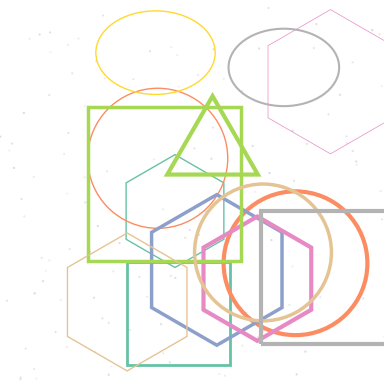[{"shape": "hexagon", "thickness": 1, "radius": 0.73, "center": [0.455, 0.452]}, {"shape": "square", "thickness": 2, "radius": 0.67, "center": [0.463, 0.186]}, {"shape": "circle", "thickness": 1, "radius": 0.91, "center": [0.41, 0.589]}, {"shape": "circle", "thickness": 3, "radius": 0.93, "center": [0.768, 0.316]}, {"shape": "hexagon", "thickness": 2.5, "radius": 0.98, "center": [0.563, 0.299]}, {"shape": "hexagon", "thickness": 3, "radius": 0.81, "center": [0.668, 0.276]}, {"shape": "hexagon", "thickness": 0.5, "radius": 0.94, "center": [0.858, 0.788]}, {"shape": "square", "thickness": 2.5, "radius": 1.0, "center": [0.428, 0.522]}, {"shape": "triangle", "thickness": 3, "radius": 0.68, "center": [0.552, 0.615]}, {"shape": "oval", "thickness": 1, "radius": 0.77, "center": [0.404, 0.863]}, {"shape": "hexagon", "thickness": 1, "radius": 0.9, "center": [0.33, 0.216]}, {"shape": "circle", "thickness": 2.5, "radius": 0.89, "center": [0.683, 0.344]}, {"shape": "square", "thickness": 3, "radius": 0.86, "center": [0.851, 0.279]}, {"shape": "oval", "thickness": 1.5, "radius": 0.72, "center": [0.737, 0.825]}]